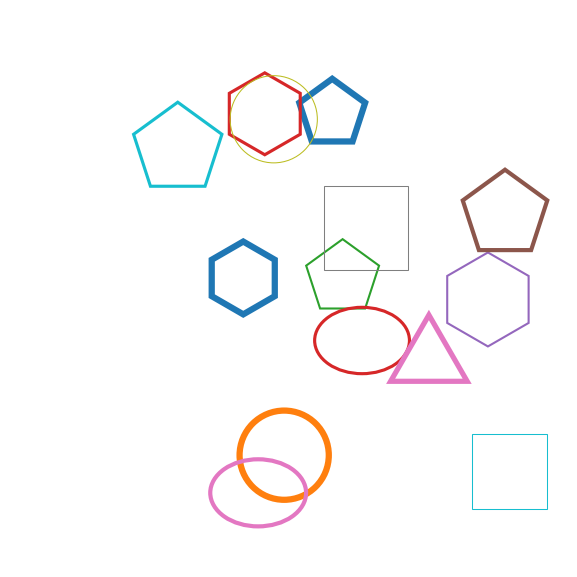[{"shape": "hexagon", "thickness": 3, "radius": 0.32, "center": [0.421, 0.518]}, {"shape": "pentagon", "thickness": 3, "radius": 0.3, "center": [0.575, 0.803]}, {"shape": "circle", "thickness": 3, "radius": 0.39, "center": [0.492, 0.211]}, {"shape": "pentagon", "thickness": 1, "radius": 0.33, "center": [0.593, 0.519]}, {"shape": "oval", "thickness": 1.5, "radius": 0.41, "center": [0.627, 0.41]}, {"shape": "hexagon", "thickness": 1.5, "radius": 0.35, "center": [0.458, 0.802]}, {"shape": "hexagon", "thickness": 1, "radius": 0.41, "center": [0.845, 0.481]}, {"shape": "pentagon", "thickness": 2, "radius": 0.38, "center": [0.874, 0.628]}, {"shape": "oval", "thickness": 2, "radius": 0.41, "center": [0.447, 0.146]}, {"shape": "triangle", "thickness": 2.5, "radius": 0.38, "center": [0.743, 0.377]}, {"shape": "square", "thickness": 0.5, "radius": 0.37, "center": [0.634, 0.604]}, {"shape": "circle", "thickness": 0.5, "radius": 0.38, "center": [0.474, 0.793]}, {"shape": "pentagon", "thickness": 1.5, "radius": 0.4, "center": [0.308, 0.742]}, {"shape": "square", "thickness": 0.5, "radius": 0.33, "center": [0.883, 0.182]}]